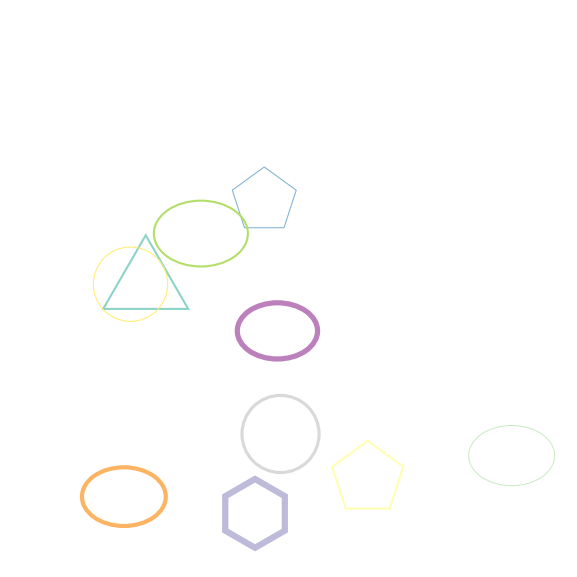[{"shape": "triangle", "thickness": 1, "radius": 0.43, "center": [0.252, 0.507]}, {"shape": "pentagon", "thickness": 1, "radius": 0.32, "center": [0.637, 0.171]}, {"shape": "hexagon", "thickness": 3, "radius": 0.3, "center": [0.442, 0.11]}, {"shape": "pentagon", "thickness": 0.5, "radius": 0.29, "center": [0.458, 0.652]}, {"shape": "oval", "thickness": 2, "radius": 0.36, "center": [0.215, 0.139]}, {"shape": "oval", "thickness": 1, "radius": 0.41, "center": [0.348, 0.595]}, {"shape": "circle", "thickness": 1.5, "radius": 0.33, "center": [0.486, 0.248]}, {"shape": "oval", "thickness": 2.5, "radius": 0.35, "center": [0.48, 0.426]}, {"shape": "oval", "thickness": 0.5, "radius": 0.37, "center": [0.886, 0.21]}, {"shape": "circle", "thickness": 0.5, "radius": 0.32, "center": [0.226, 0.507]}]